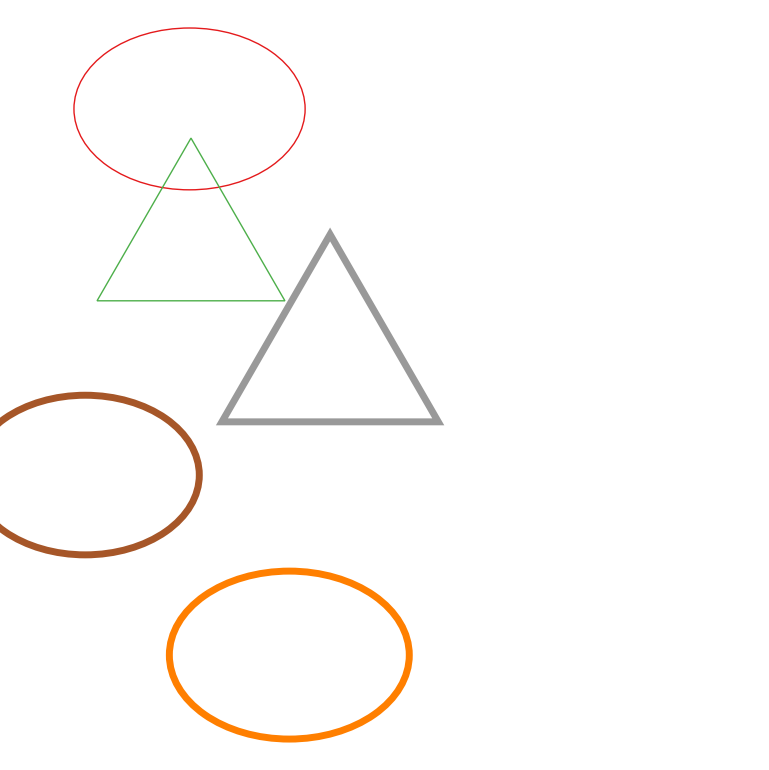[{"shape": "oval", "thickness": 0.5, "radius": 0.75, "center": [0.246, 0.859]}, {"shape": "triangle", "thickness": 0.5, "radius": 0.7, "center": [0.248, 0.68]}, {"shape": "oval", "thickness": 2.5, "radius": 0.78, "center": [0.376, 0.149]}, {"shape": "oval", "thickness": 2.5, "radius": 0.74, "center": [0.111, 0.383]}, {"shape": "triangle", "thickness": 2.5, "radius": 0.81, "center": [0.429, 0.533]}]